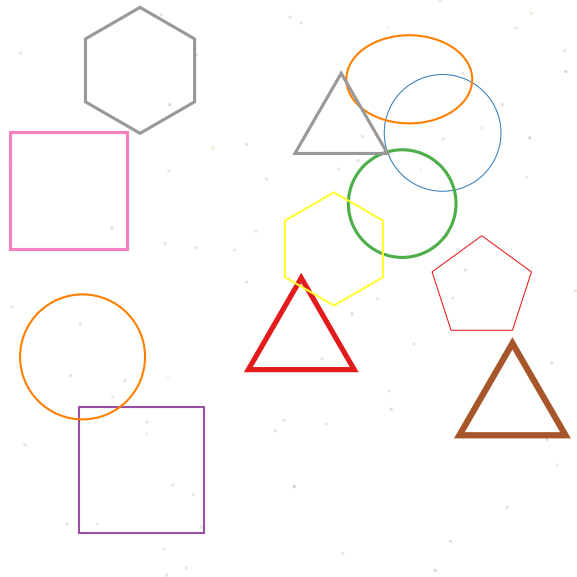[{"shape": "triangle", "thickness": 2.5, "radius": 0.53, "center": [0.522, 0.412]}, {"shape": "pentagon", "thickness": 0.5, "radius": 0.45, "center": [0.834, 0.5]}, {"shape": "circle", "thickness": 0.5, "radius": 0.51, "center": [0.766, 0.769]}, {"shape": "circle", "thickness": 1.5, "radius": 0.47, "center": [0.696, 0.647]}, {"shape": "square", "thickness": 1, "radius": 0.54, "center": [0.245, 0.185]}, {"shape": "oval", "thickness": 1, "radius": 0.55, "center": [0.709, 0.862]}, {"shape": "circle", "thickness": 1, "radius": 0.54, "center": [0.143, 0.381]}, {"shape": "hexagon", "thickness": 1, "radius": 0.49, "center": [0.578, 0.568]}, {"shape": "triangle", "thickness": 3, "radius": 0.53, "center": [0.887, 0.298]}, {"shape": "square", "thickness": 1.5, "radius": 0.51, "center": [0.118, 0.669]}, {"shape": "hexagon", "thickness": 1.5, "radius": 0.55, "center": [0.242, 0.877]}, {"shape": "triangle", "thickness": 1.5, "radius": 0.46, "center": [0.591, 0.78]}]